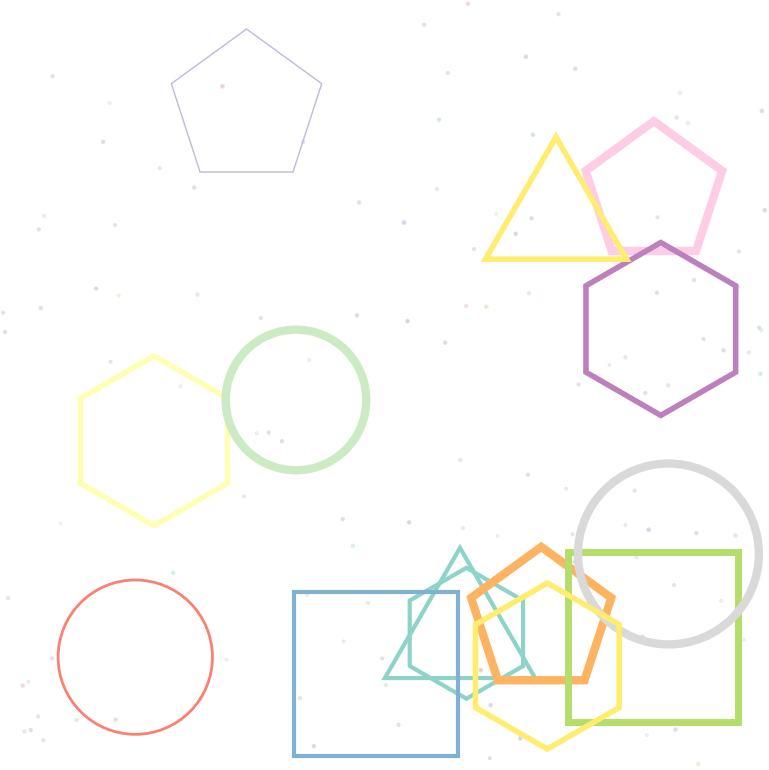[{"shape": "triangle", "thickness": 1.5, "radius": 0.56, "center": [0.597, 0.176]}, {"shape": "hexagon", "thickness": 1.5, "radius": 0.43, "center": [0.606, 0.178]}, {"shape": "hexagon", "thickness": 2, "radius": 0.55, "center": [0.2, 0.428]}, {"shape": "pentagon", "thickness": 0.5, "radius": 0.51, "center": [0.32, 0.86]}, {"shape": "circle", "thickness": 1, "radius": 0.5, "center": [0.176, 0.147]}, {"shape": "square", "thickness": 1.5, "radius": 0.53, "center": [0.489, 0.124]}, {"shape": "pentagon", "thickness": 3, "radius": 0.48, "center": [0.703, 0.194]}, {"shape": "square", "thickness": 2.5, "radius": 0.55, "center": [0.848, 0.173]}, {"shape": "pentagon", "thickness": 3, "radius": 0.47, "center": [0.849, 0.749]}, {"shape": "circle", "thickness": 3, "radius": 0.59, "center": [0.868, 0.281]}, {"shape": "hexagon", "thickness": 2, "radius": 0.56, "center": [0.858, 0.573]}, {"shape": "circle", "thickness": 3, "radius": 0.46, "center": [0.384, 0.481]}, {"shape": "hexagon", "thickness": 2, "radius": 0.54, "center": [0.711, 0.135]}, {"shape": "triangle", "thickness": 2, "radius": 0.53, "center": [0.722, 0.716]}]